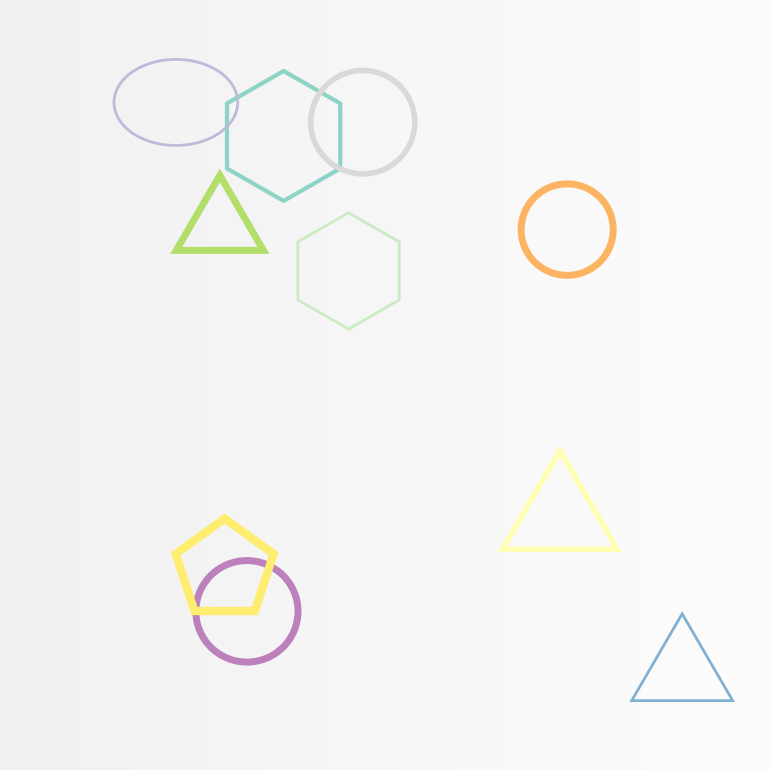[{"shape": "hexagon", "thickness": 1.5, "radius": 0.42, "center": [0.366, 0.823]}, {"shape": "triangle", "thickness": 2, "radius": 0.43, "center": [0.722, 0.329]}, {"shape": "oval", "thickness": 1, "radius": 0.4, "center": [0.227, 0.867]}, {"shape": "triangle", "thickness": 1, "radius": 0.38, "center": [0.88, 0.128]}, {"shape": "circle", "thickness": 2.5, "radius": 0.3, "center": [0.732, 0.702]}, {"shape": "triangle", "thickness": 2.5, "radius": 0.32, "center": [0.284, 0.707]}, {"shape": "circle", "thickness": 2, "radius": 0.34, "center": [0.468, 0.841]}, {"shape": "circle", "thickness": 2.5, "radius": 0.33, "center": [0.319, 0.206]}, {"shape": "hexagon", "thickness": 1, "radius": 0.38, "center": [0.45, 0.648]}, {"shape": "pentagon", "thickness": 3, "radius": 0.33, "center": [0.29, 0.26]}]